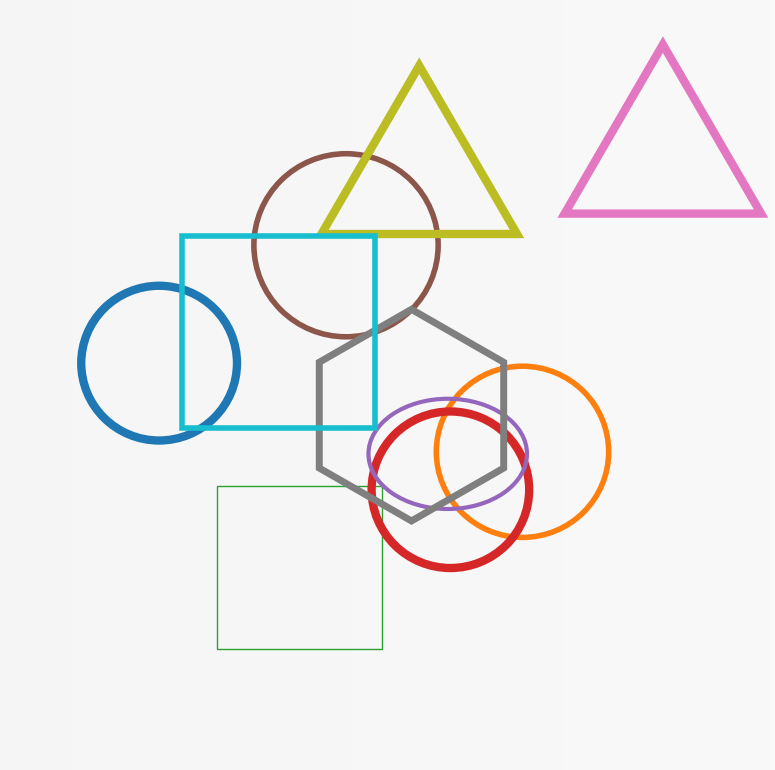[{"shape": "circle", "thickness": 3, "radius": 0.5, "center": [0.205, 0.528]}, {"shape": "circle", "thickness": 2, "radius": 0.56, "center": [0.674, 0.413]}, {"shape": "square", "thickness": 0.5, "radius": 0.53, "center": [0.386, 0.263]}, {"shape": "circle", "thickness": 3, "radius": 0.51, "center": [0.581, 0.364]}, {"shape": "oval", "thickness": 1.5, "radius": 0.51, "center": [0.578, 0.411]}, {"shape": "circle", "thickness": 2, "radius": 0.59, "center": [0.446, 0.681]}, {"shape": "triangle", "thickness": 3, "radius": 0.73, "center": [0.855, 0.796]}, {"shape": "hexagon", "thickness": 2.5, "radius": 0.69, "center": [0.531, 0.461]}, {"shape": "triangle", "thickness": 3, "radius": 0.73, "center": [0.541, 0.769]}, {"shape": "square", "thickness": 2, "radius": 0.62, "center": [0.36, 0.569]}]